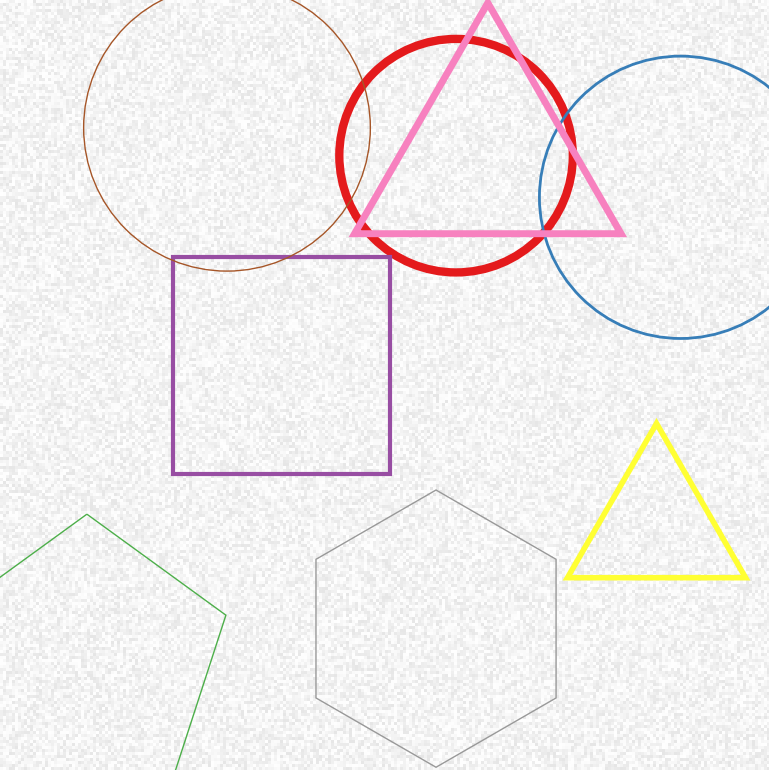[{"shape": "circle", "thickness": 3, "radius": 0.76, "center": [0.592, 0.798]}, {"shape": "circle", "thickness": 1, "radius": 0.92, "center": [0.884, 0.744]}, {"shape": "pentagon", "thickness": 0.5, "radius": 0.95, "center": [0.113, 0.142]}, {"shape": "square", "thickness": 1.5, "radius": 0.7, "center": [0.366, 0.525]}, {"shape": "triangle", "thickness": 2, "radius": 0.67, "center": [0.853, 0.317]}, {"shape": "circle", "thickness": 0.5, "radius": 0.93, "center": [0.295, 0.834]}, {"shape": "triangle", "thickness": 2.5, "radius": 1.0, "center": [0.634, 0.796]}, {"shape": "hexagon", "thickness": 0.5, "radius": 0.9, "center": [0.566, 0.184]}]